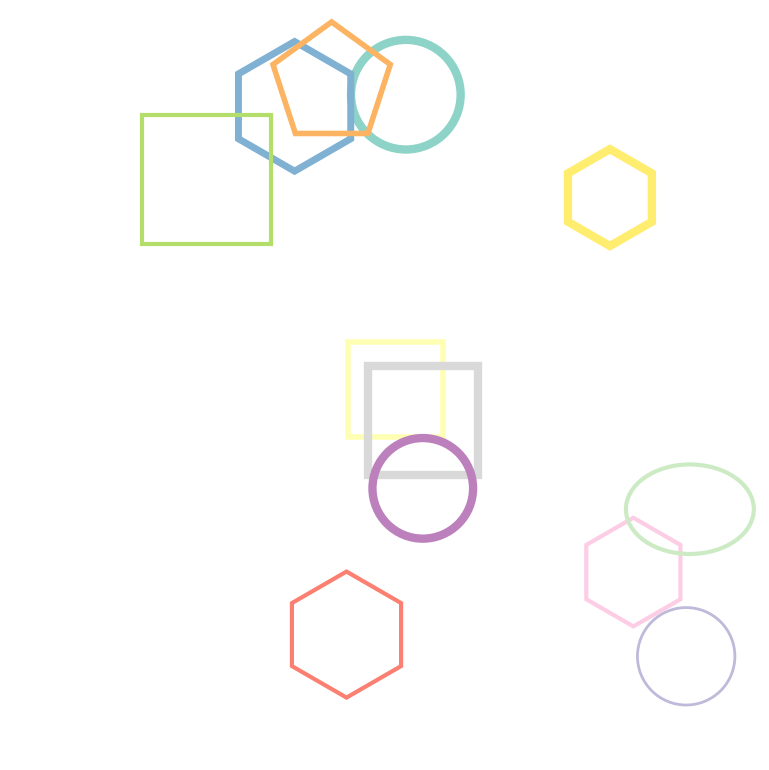[{"shape": "circle", "thickness": 3, "radius": 0.36, "center": [0.527, 0.877]}, {"shape": "square", "thickness": 2, "radius": 0.31, "center": [0.514, 0.494]}, {"shape": "circle", "thickness": 1, "radius": 0.32, "center": [0.891, 0.148]}, {"shape": "hexagon", "thickness": 1.5, "radius": 0.41, "center": [0.45, 0.176]}, {"shape": "hexagon", "thickness": 2.5, "radius": 0.42, "center": [0.383, 0.862]}, {"shape": "pentagon", "thickness": 2, "radius": 0.4, "center": [0.431, 0.891]}, {"shape": "square", "thickness": 1.5, "radius": 0.42, "center": [0.269, 0.767]}, {"shape": "hexagon", "thickness": 1.5, "radius": 0.35, "center": [0.823, 0.257]}, {"shape": "square", "thickness": 3, "radius": 0.36, "center": [0.55, 0.454]}, {"shape": "circle", "thickness": 3, "radius": 0.33, "center": [0.549, 0.366]}, {"shape": "oval", "thickness": 1.5, "radius": 0.42, "center": [0.896, 0.339]}, {"shape": "hexagon", "thickness": 3, "radius": 0.31, "center": [0.792, 0.743]}]